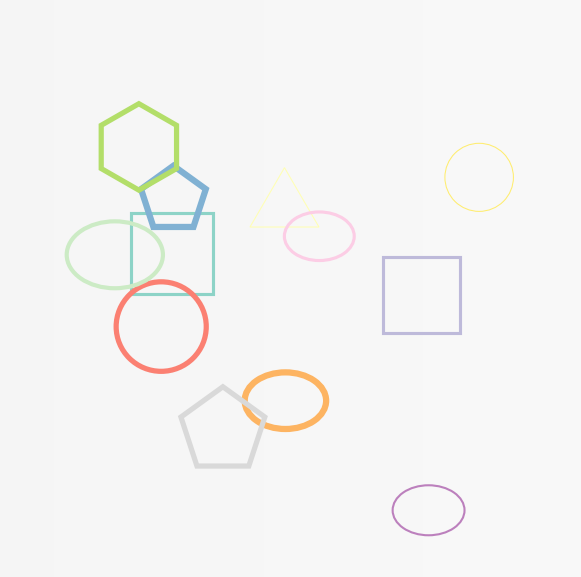[{"shape": "square", "thickness": 1.5, "radius": 0.35, "center": [0.296, 0.56]}, {"shape": "triangle", "thickness": 0.5, "radius": 0.34, "center": [0.489, 0.64]}, {"shape": "square", "thickness": 1.5, "radius": 0.33, "center": [0.725, 0.488]}, {"shape": "circle", "thickness": 2.5, "radius": 0.39, "center": [0.277, 0.434]}, {"shape": "pentagon", "thickness": 3, "radius": 0.29, "center": [0.298, 0.654]}, {"shape": "oval", "thickness": 3, "radius": 0.35, "center": [0.491, 0.305]}, {"shape": "hexagon", "thickness": 2.5, "radius": 0.37, "center": [0.239, 0.745]}, {"shape": "oval", "thickness": 1.5, "radius": 0.3, "center": [0.549, 0.59]}, {"shape": "pentagon", "thickness": 2.5, "radius": 0.38, "center": [0.383, 0.254]}, {"shape": "oval", "thickness": 1, "radius": 0.31, "center": [0.737, 0.116]}, {"shape": "oval", "thickness": 2, "radius": 0.41, "center": [0.198, 0.558]}, {"shape": "circle", "thickness": 0.5, "radius": 0.29, "center": [0.824, 0.692]}]